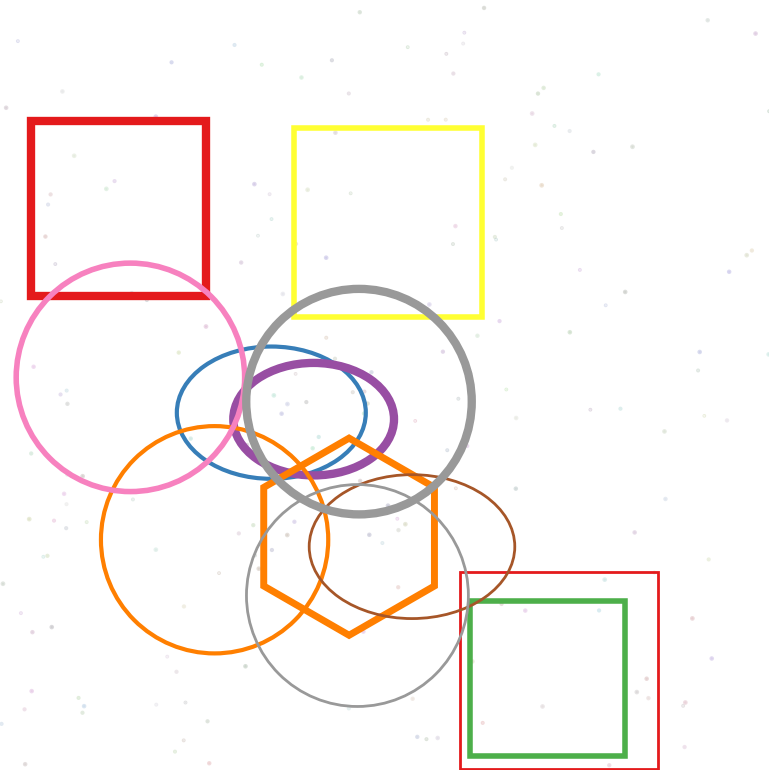[{"shape": "square", "thickness": 3, "radius": 0.57, "center": [0.154, 0.729]}, {"shape": "square", "thickness": 1, "radius": 0.64, "center": [0.726, 0.129]}, {"shape": "oval", "thickness": 1.5, "radius": 0.61, "center": [0.352, 0.464]}, {"shape": "square", "thickness": 2, "radius": 0.5, "center": [0.711, 0.119]}, {"shape": "oval", "thickness": 3, "radius": 0.52, "center": [0.407, 0.456]}, {"shape": "hexagon", "thickness": 2.5, "radius": 0.64, "center": [0.453, 0.303]}, {"shape": "circle", "thickness": 1.5, "radius": 0.74, "center": [0.279, 0.299]}, {"shape": "square", "thickness": 2, "radius": 0.61, "center": [0.504, 0.711]}, {"shape": "oval", "thickness": 1, "radius": 0.67, "center": [0.535, 0.29]}, {"shape": "circle", "thickness": 2, "radius": 0.74, "center": [0.169, 0.51]}, {"shape": "circle", "thickness": 1, "radius": 0.72, "center": [0.464, 0.227]}, {"shape": "circle", "thickness": 3, "radius": 0.73, "center": [0.466, 0.478]}]